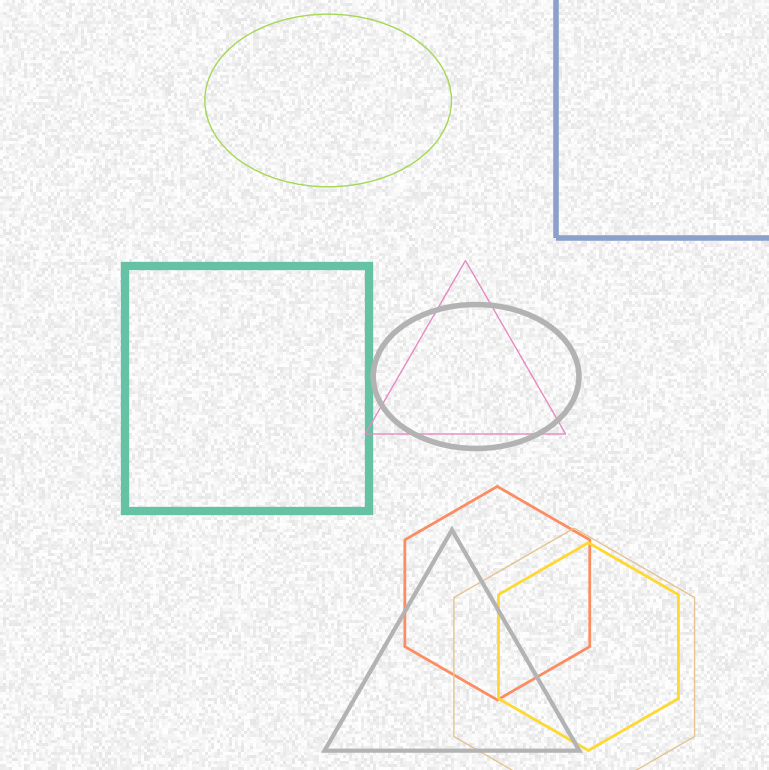[{"shape": "square", "thickness": 3, "radius": 0.79, "center": [0.321, 0.496]}, {"shape": "hexagon", "thickness": 1, "radius": 0.69, "center": [0.646, 0.23]}, {"shape": "square", "thickness": 2, "radius": 0.83, "center": [0.888, 0.857]}, {"shape": "triangle", "thickness": 0.5, "radius": 0.75, "center": [0.604, 0.511]}, {"shape": "oval", "thickness": 0.5, "radius": 0.8, "center": [0.426, 0.87]}, {"shape": "hexagon", "thickness": 1, "radius": 0.67, "center": [0.764, 0.16]}, {"shape": "hexagon", "thickness": 0.5, "radius": 0.9, "center": [0.746, 0.134]}, {"shape": "oval", "thickness": 2, "radius": 0.67, "center": [0.618, 0.511]}, {"shape": "triangle", "thickness": 1.5, "radius": 0.96, "center": [0.587, 0.121]}]